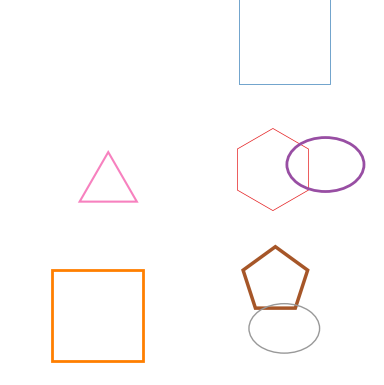[{"shape": "hexagon", "thickness": 0.5, "radius": 0.53, "center": [0.709, 0.56]}, {"shape": "square", "thickness": 0.5, "radius": 0.59, "center": [0.739, 0.899]}, {"shape": "oval", "thickness": 2, "radius": 0.5, "center": [0.845, 0.573]}, {"shape": "square", "thickness": 2, "radius": 0.59, "center": [0.254, 0.181]}, {"shape": "pentagon", "thickness": 2.5, "radius": 0.44, "center": [0.715, 0.271]}, {"shape": "triangle", "thickness": 1.5, "radius": 0.43, "center": [0.281, 0.519]}, {"shape": "oval", "thickness": 1, "radius": 0.46, "center": [0.738, 0.147]}]